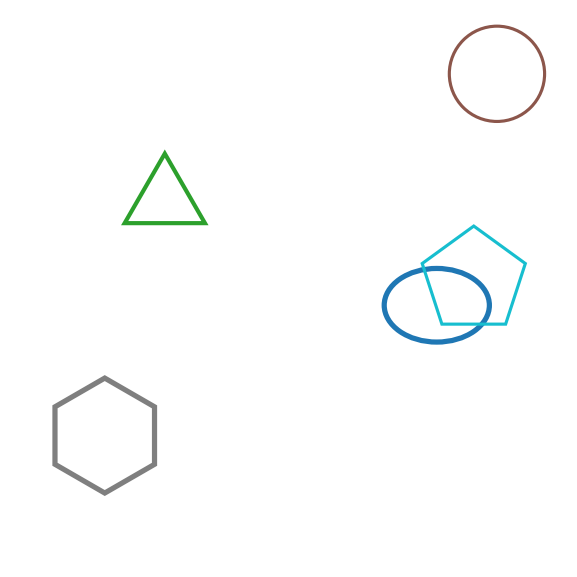[{"shape": "oval", "thickness": 2.5, "radius": 0.46, "center": [0.756, 0.471]}, {"shape": "triangle", "thickness": 2, "radius": 0.4, "center": [0.285, 0.653]}, {"shape": "circle", "thickness": 1.5, "radius": 0.41, "center": [0.861, 0.871]}, {"shape": "hexagon", "thickness": 2.5, "radius": 0.5, "center": [0.181, 0.245]}, {"shape": "pentagon", "thickness": 1.5, "radius": 0.47, "center": [0.82, 0.514]}]